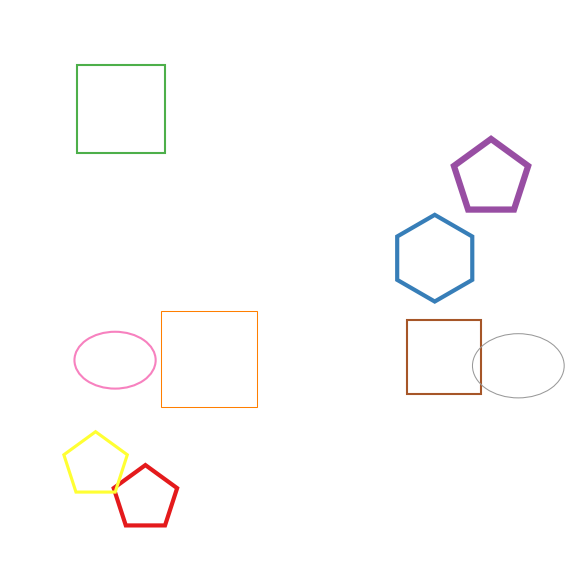[{"shape": "pentagon", "thickness": 2, "radius": 0.29, "center": [0.252, 0.136]}, {"shape": "hexagon", "thickness": 2, "radius": 0.38, "center": [0.753, 0.552]}, {"shape": "square", "thickness": 1, "radius": 0.38, "center": [0.21, 0.81]}, {"shape": "pentagon", "thickness": 3, "radius": 0.34, "center": [0.85, 0.691]}, {"shape": "square", "thickness": 0.5, "radius": 0.42, "center": [0.361, 0.377]}, {"shape": "pentagon", "thickness": 1.5, "radius": 0.29, "center": [0.166, 0.194]}, {"shape": "square", "thickness": 1, "radius": 0.32, "center": [0.769, 0.381]}, {"shape": "oval", "thickness": 1, "radius": 0.35, "center": [0.199, 0.375]}, {"shape": "oval", "thickness": 0.5, "radius": 0.4, "center": [0.898, 0.366]}]